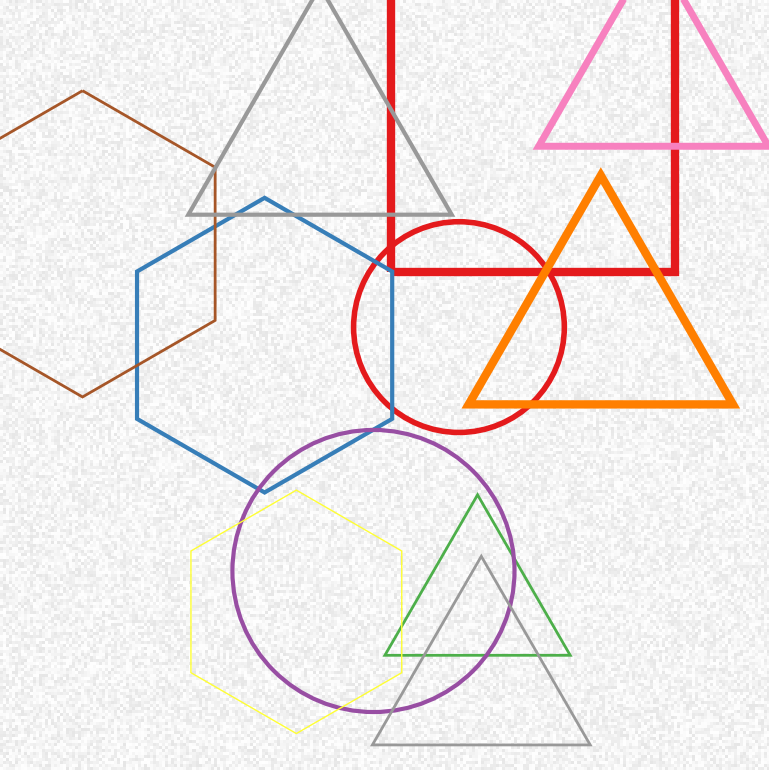[{"shape": "circle", "thickness": 2, "radius": 0.68, "center": [0.596, 0.575]}, {"shape": "square", "thickness": 3, "radius": 0.92, "center": [0.692, 0.831]}, {"shape": "hexagon", "thickness": 1.5, "radius": 0.96, "center": [0.344, 0.552]}, {"shape": "triangle", "thickness": 1, "radius": 0.69, "center": [0.62, 0.218]}, {"shape": "circle", "thickness": 1.5, "radius": 0.92, "center": [0.485, 0.258]}, {"shape": "triangle", "thickness": 3, "radius": 0.99, "center": [0.78, 0.574]}, {"shape": "hexagon", "thickness": 0.5, "radius": 0.79, "center": [0.385, 0.205]}, {"shape": "hexagon", "thickness": 1, "radius": 0.99, "center": [0.107, 0.683]}, {"shape": "triangle", "thickness": 2.5, "radius": 0.86, "center": [0.849, 0.896]}, {"shape": "triangle", "thickness": 1.5, "radius": 0.99, "center": [0.416, 0.82]}, {"shape": "triangle", "thickness": 1, "radius": 0.82, "center": [0.625, 0.114]}]